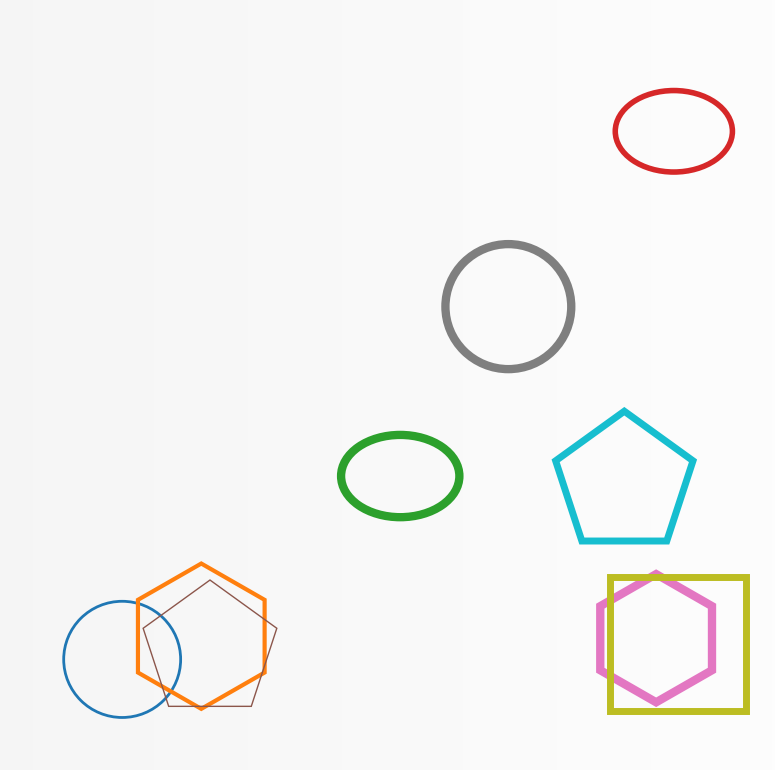[{"shape": "circle", "thickness": 1, "radius": 0.38, "center": [0.158, 0.144]}, {"shape": "hexagon", "thickness": 1.5, "radius": 0.47, "center": [0.26, 0.174]}, {"shape": "oval", "thickness": 3, "radius": 0.38, "center": [0.516, 0.382]}, {"shape": "oval", "thickness": 2, "radius": 0.38, "center": [0.869, 0.829]}, {"shape": "pentagon", "thickness": 0.5, "radius": 0.45, "center": [0.271, 0.156]}, {"shape": "hexagon", "thickness": 3, "radius": 0.42, "center": [0.847, 0.171]}, {"shape": "circle", "thickness": 3, "radius": 0.41, "center": [0.656, 0.602]}, {"shape": "square", "thickness": 2.5, "radius": 0.44, "center": [0.875, 0.164]}, {"shape": "pentagon", "thickness": 2.5, "radius": 0.47, "center": [0.806, 0.373]}]